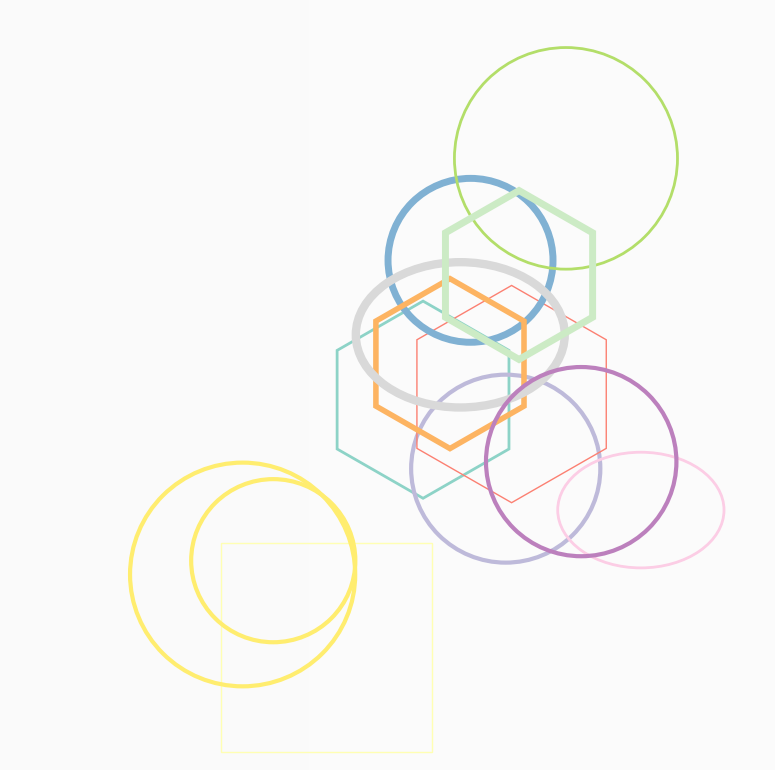[{"shape": "hexagon", "thickness": 1, "radius": 0.64, "center": [0.546, 0.481]}, {"shape": "square", "thickness": 0.5, "radius": 0.68, "center": [0.421, 0.159]}, {"shape": "circle", "thickness": 1.5, "radius": 0.61, "center": [0.653, 0.391]}, {"shape": "hexagon", "thickness": 0.5, "radius": 0.71, "center": [0.66, 0.488]}, {"shape": "circle", "thickness": 2.5, "radius": 0.53, "center": [0.607, 0.662]}, {"shape": "hexagon", "thickness": 2, "radius": 0.55, "center": [0.581, 0.528]}, {"shape": "circle", "thickness": 1, "radius": 0.72, "center": [0.73, 0.794]}, {"shape": "oval", "thickness": 1, "radius": 0.54, "center": [0.827, 0.338]}, {"shape": "oval", "thickness": 3, "radius": 0.67, "center": [0.594, 0.565]}, {"shape": "circle", "thickness": 1.5, "radius": 0.61, "center": [0.75, 0.4]}, {"shape": "hexagon", "thickness": 2.5, "radius": 0.55, "center": [0.67, 0.643]}, {"shape": "circle", "thickness": 1.5, "radius": 0.53, "center": [0.353, 0.272]}, {"shape": "circle", "thickness": 1.5, "radius": 0.73, "center": [0.313, 0.254]}]